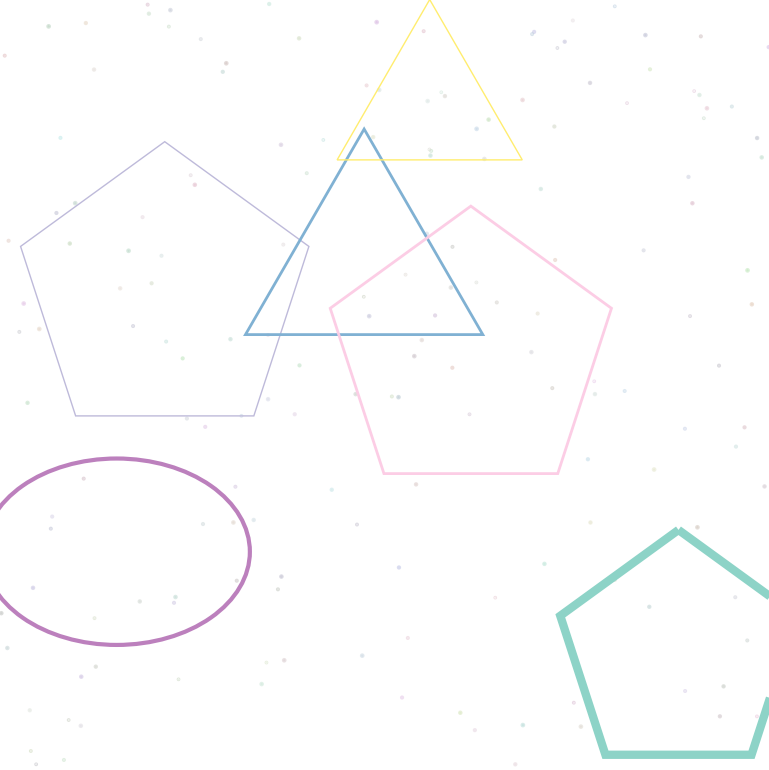[{"shape": "pentagon", "thickness": 3, "radius": 0.81, "center": [0.881, 0.15]}, {"shape": "pentagon", "thickness": 0.5, "radius": 0.98, "center": [0.214, 0.619]}, {"shape": "triangle", "thickness": 1, "radius": 0.89, "center": [0.473, 0.654]}, {"shape": "pentagon", "thickness": 1, "radius": 0.96, "center": [0.611, 0.54]}, {"shape": "oval", "thickness": 1.5, "radius": 0.86, "center": [0.152, 0.283]}, {"shape": "triangle", "thickness": 0.5, "radius": 0.69, "center": [0.558, 0.862]}]